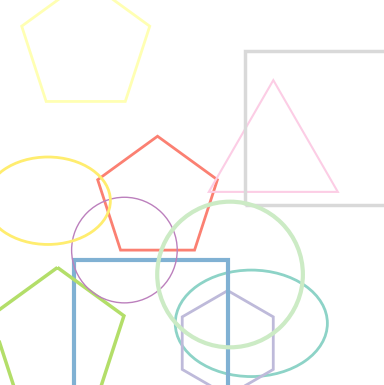[{"shape": "oval", "thickness": 2, "radius": 0.99, "center": [0.653, 0.16]}, {"shape": "pentagon", "thickness": 2, "radius": 0.87, "center": [0.223, 0.878]}, {"shape": "hexagon", "thickness": 2, "radius": 0.68, "center": [0.592, 0.109]}, {"shape": "pentagon", "thickness": 2, "radius": 0.82, "center": [0.409, 0.483]}, {"shape": "square", "thickness": 3, "radius": 1.0, "center": [0.392, 0.126]}, {"shape": "pentagon", "thickness": 2.5, "radius": 0.91, "center": [0.149, 0.124]}, {"shape": "triangle", "thickness": 1.5, "radius": 0.97, "center": [0.71, 0.598]}, {"shape": "square", "thickness": 2.5, "radius": 1.0, "center": [0.836, 0.668]}, {"shape": "circle", "thickness": 1, "radius": 0.69, "center": [0.323, 0.35]}, {"shape": "circle", "thickness": 3, "radius": 0.95, "center": [0.598, 0.287]}, {"shape": "oval", "thickness": 2, "radius": 0.81, "center": [0.124, 0.479]}]